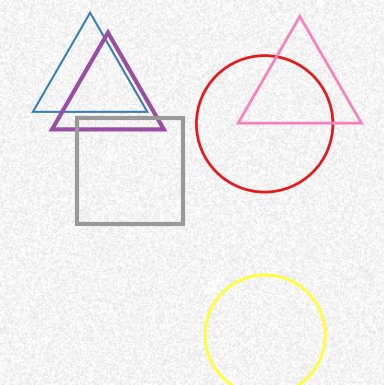[{"shape": "circle", "thickness": 2, "radius": 0.89, "center": [0.687, 0.678]}, {"shape": "triangle", "thickness": 1.5, "radius": 0.86, "center": [0.234, 0.795]}, {"shape": "triangle", "thickness": 3, "radius": 0.84, "center": [0.28, 0.748]}, {"shape": "circle", "thickness": 2, "radius": 0.78, "center": [0.689, 0.13]}, {"shape": "triangle", "thickness": 2, "radius": 0.92, "center": [0.779, 0.773]}, {"shape": "square", "thickness": 3, "radius": 0.68, "center": [0.338, 0.556]}]